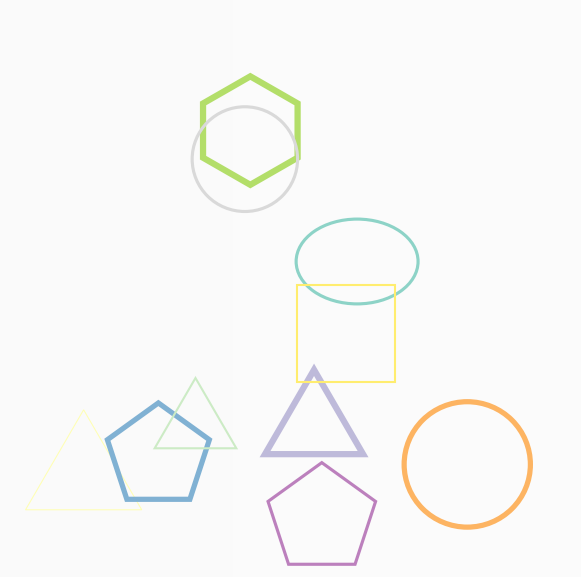[{"shape": "oval", "thickness": 1.5, "radius": 0.52, "center": [0.614, 0.546]}, {"shape": "triangle", "thickness": 0.5, "radius": 0.58, "center": [0.144, 0.174]}, {"shape": "triangle", "thickness": 3, "radius": 0.49, "center": [0.54, 0.261]}, {"shape": "pentagon", "thickness": 2.5, "radius": 0.46, "center": [0.272, 0.209]}, {"shape": "circle", "thickness": 2.5, "radius": 0.54, "center": [0.804, 0.195]}, {"shape": "hexagon", "thickness": 3, "radius": 0.47, "center": [0.431, 0.773]}, {"shape": "circle", "thickness": 1.5, "radius": 0.45, "center": [0.421, 0.724]}, {"shape": "pentagon", "thickness": 1.5, "radius": 0.49, "center": [0.554, 0.101]}, {"shape": "triangle", "thickness": 1, "radius": 0.41, "center": [0.336, 0.263]}, {"shape": "square", "thickness": 1, "radius": 0.42, "center": [0.595, 0.421]}]